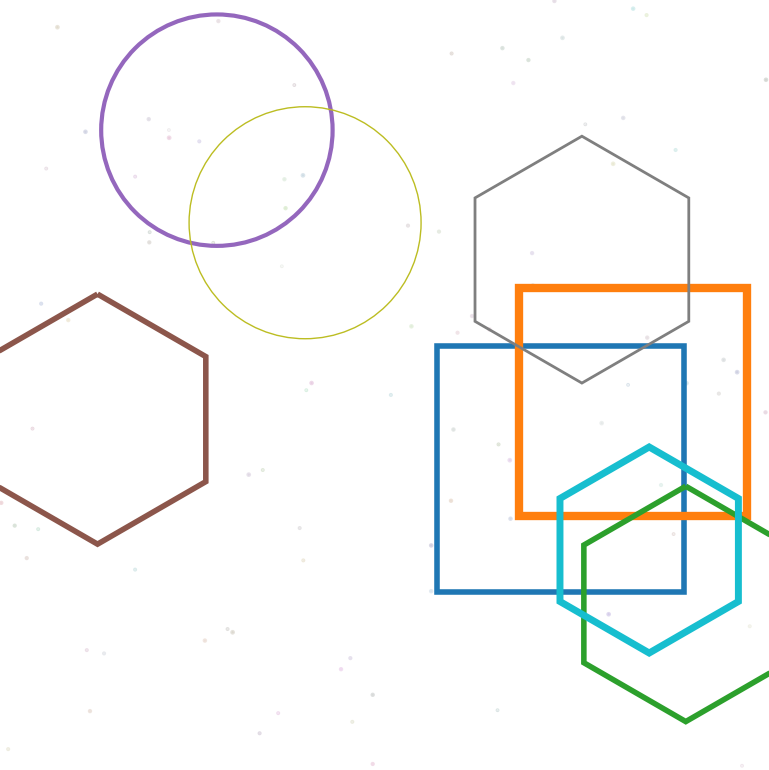[{"shape": "square", "thickness": 2, "radius": 0.8, "center": [0.728, 0.391]}, {"shape": "square", "thickness": 3, "radius": 0.74, "center": [0.822, 0.478]}, {"shape": "hexagon", "thickness": 2, "radius": 0.76, "center": [0.891, 0.216]}, {"shape": "circle", "thickness": 1.5, "radius": 0.75, "center": [0.282, 0.831]}, {"shape": "hexagon", "thickness": 2, "radius": 0.81, "center": [0.127, 0.456]}, {"shape": "hexagon", "thickness": 1, "radius": 0.8, "center": [0.756, 0.663]}, {"shape": "circle", "thickness": 0.5, "radius": 0.75, "center": [0.396, 0.711]}, {"shape": "hexagon", "thickness": 2.5, "radius": 0.67, "center": [0.843, 0.286]}]